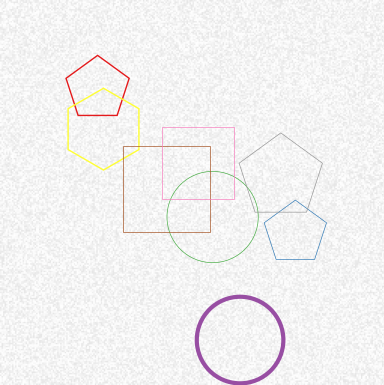[{"shape": "pentagon", "thickness": 1, "radius": 0.43, "center": [0.254, 0.77]}, {"shape": "pentagon", "thickness": 0.5, "radius": 0.43, "center": [0.767, 0.395]}, {"shape": "circle", "thickness": 0.5, "radius": 0.59, "center": [0.552, 0.436]}, {"shape": "circle", "thickness": 3, "radius": 0.56, "center": [0.624, 0.117]}, {"shape": "hexagon", "thickness": 1, "radius": 0.53, "center": [0.269, 0.665]}, {"shape": "square", "thickness": 0.5, "radius": 0.56, "center": [0.433, 0.509]}, {"shape": "square", "thickness": 0.5, "radius": 0.47, "center": [0.514, 0.576]}, {"shape": "pentagon", "thickness": 0.5, "radius": 0.57, "center": [0.729, 0.541]}]